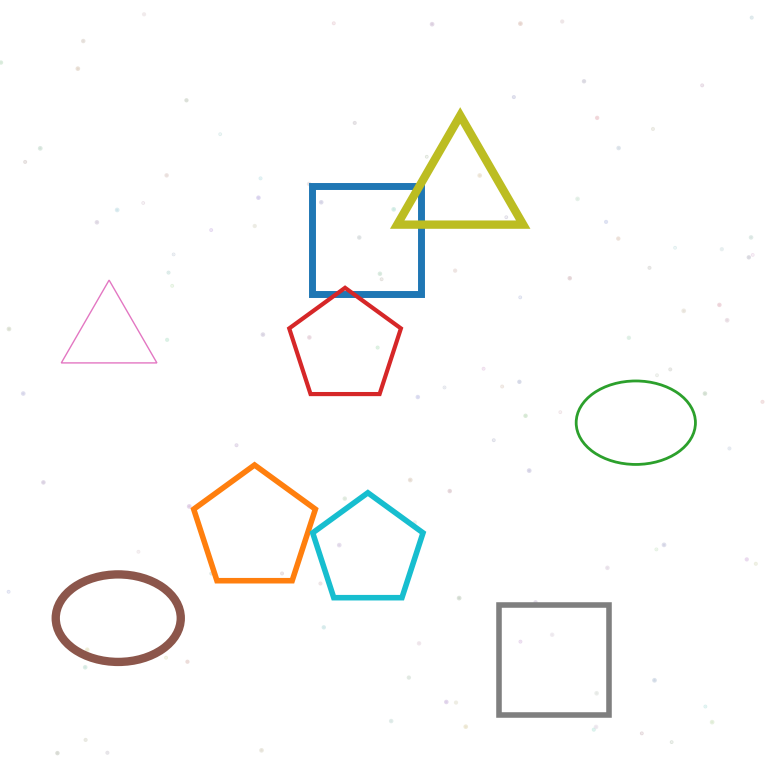[{"shape": "square", "thickness": 2.5, "radius": 0.35, "center": [0.476, 0.688]}, {"shape": "pentagon", "thickness": 2, "radius": 0.42, "center": [0.331, 0.313]}, {"shape": "oval", "thickness": 1, "radius": 0.39, "center": [0.826, 0.451]}, {"shape": "pentagon", "thickness": 1.5, "radius": 0.38, "center": [0.448, 0.55]}, {"shape": "oval", "thickness": 3, "radius": 0.41, "center": [0.154, 0.197]}, {"shape": "triangle", "thickness": 0.5, "radius": 0.36, "center": [0.142, 0.565]}, {"shape": "square", "thickness": 2, "radius": 0.36, "center": [0.719, 0.143]}, {"shape": "triangle", "thickness": 3, "radius": 0.47, "center": [0.598, 0.756]}, {"shape": "pentagon", "thickness": 2, "radius": 0.38, "center": [0.478, 0.285]}]